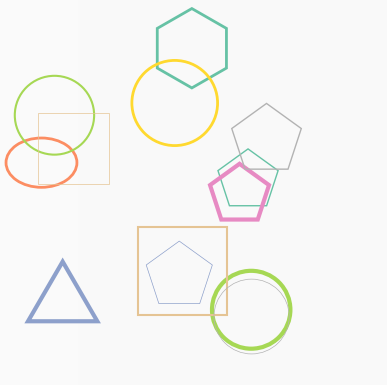[{"shape": "pentagon", "thickness": 1, "radius": 0.41, "center": [0.64, 0.532]}, {"shape": "hexagon", "thickness": 2, "radius": 0.52, "center": [0.495, 0.875]}, {"shape": "oval", "thickness": 2, "radius": 0.46, "center": [0.107, 0.577]}, {"shape": "pentagon", "thickness": 0.5, "radius": 0.45, "center": [0.463, 0.284]}, {"shape": "triangle", "thickness": 3, "radius": 0.52, "center": [0.162, 0.217]}, {"shape": "pentagon", "thickness": 3, "radius": 0.4, "center": [0.618, 0.495]}, {"shape": "circle", "thickness": 3, "radius": 0.51, "center": [0.648, 0.195]}, {"shape": "circle", "thickness": 1.5, "radius": 0.51, "center": [0.141, 0.701]}, {"shape": "circle", "thickness": 2, "radius": 0.55, "center": [0.451, 0.732]}, {"shape": "square", "thickness": 0.5, "radius": 0.46, "center": [0.191, 0.614]}, {"shape": "square", "thickness": 1.5, "radius": 0.57, "center": [0.472, 0.295]}, {"shape": "circle", "thickness": 0.5, "radius": 0.49, "center": [0.649, 0.178]}, {"shape": "pentagon", "thickness": 1, "radius": 0.47, "center": [0.688, 0.637]}]